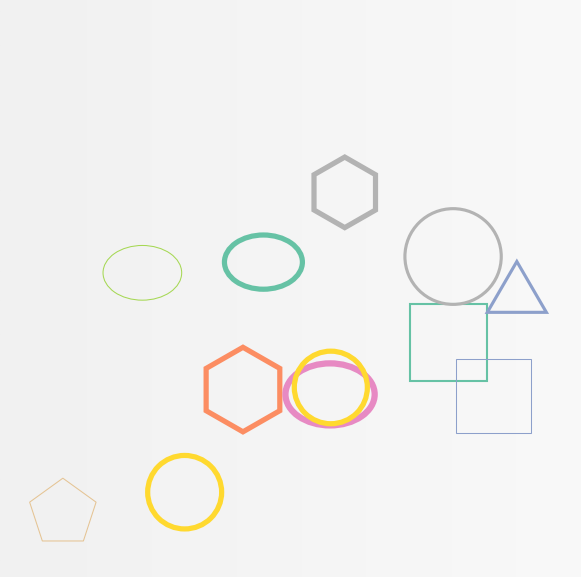[{"shape": "square", "thickness": 1, "radius": 0.33, "center": [0.772, 0.406]}, {"shape": "oval", "thickness": 2.5, "radius": 0.34, "center": [0.453, 0.545]}, {"shape": "hexagon", "thickness": 2.5, "radius": 0.37, "center": [0.418, 0.325]}, {"shape": "triangle", "thickness": 1.5, "radius": 0.29, "center": [0.889, 0.488]}, {"shape": "square", "thickness": 0.5, "radius": 0.32, "center": [0.849, 0.313]}, {"shape": "oval", "thickness": 3, "radius": 0.38, "center": [0.568, 0.316]}, {"shape": "oval", "thickness": 0.5, "radius": 0.34, "center": [0.245, 0.527]}, {"shape": "circle", "thickness": 2.5, "radius": 0.31, "center": [0.569, 0.328]}, {"shape": "circle", "thickness": 2.5, "radius": 0.32, "center": [0.318, 0.147]}, {"shape": "pentagon", "thickness": 0.5, "radius": 0.3, "center": [0.108, 0.111]}, {"shape": "circle", "thickness": 1.5, "radius": 0.41, "center": [0.78, 0.555]}, {"shape": "hexagon", "thickness": 2.5, "radius": 0.31, "center": [0.593, 0.666]}]